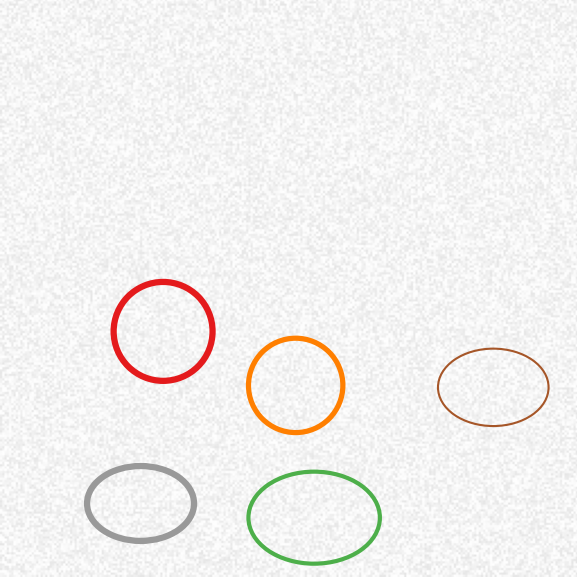[{"shape": "circle", "thickness": 3, "radius": 0.43, "center": [0.282, 0.425]}, {"shape": "oval", "thickness": 2, "radius": 0.57, "center": [0.544, 0.103]}, {"shape": "circle", "thickness": 2.5, "radius": 0.41, "center": [0.512, 0.332]}, {"shape": "oval", "thickness": 1, "radius": 0.48, "center": [0.854, 0.328]}, {"shape": "oval", "thickness": 3, "radius": 0.46, "center": [0.243, 0.127]}]